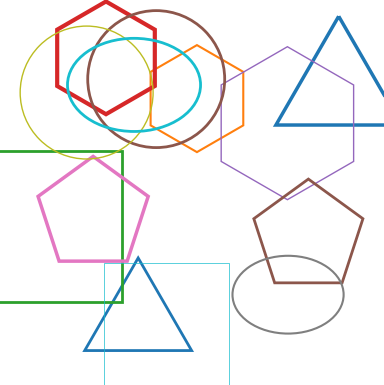[{"shape": "triangle", "thickness": 2.5, "radius": 0.94, "center": [0.88, 0.769]}, {"shape": "triangle", "thickness": 2, "radius": 0.8, "center": [0.359, 0.17]}, {"shape": "hexagon", "thickness": 1.5, "radius": 0.69, "center": [0.512, 0.744]}, {"shape": "square", "thickness": 2, "radius": 0.99, "center": [0.121, 0.412]}, {"shape": "hexagon", "thickness": 3, "radius": 0.73, "center": [0.275, 0.85]}, {"shape": "hexagon", "thickness": 1, "radius": 0.99, "center": [0.746, 0.68]}, {"shape": "circle", "thickness": 2, "radius": 0.89, "center": [0.406, 0.795]}, {"shape": "pentagon", "thickness": 2, "radius": 0.74, "center": [0.801, 0.386]}, {"shape": "pentagon", "thickness": 2.5, "radius": 0.75, "center": [0.242, 0.443]}, {"shape": "oval", "thickness": 1.5, "radius": 0.72, "center": [0.748, 0.235]}, {"shape": "circle", "thickness": 1, "radius": 0.86, "center": [0.225, 0.76]}, {"shape": "square", "thickness": 0.5, "radius": 0.81, "center": [0.431, 0.155]}, {"shape": "oval", "thickness": 2, "radius": 0.86, "center": [0.348, 0.779]}]